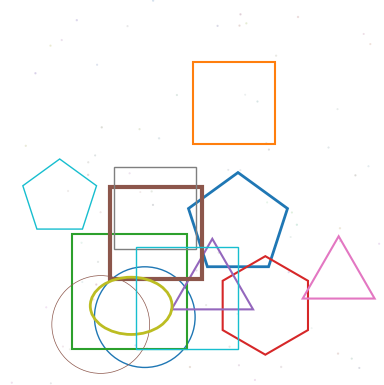[{"shape": "circle", "thickness": 1, "radius": 0.65, "center": [0.376, 0.176]}, {"shape": "pentagon", "thickness": 2, "radius": 0.68, "center": [0.618, 0.417]}, {"shape": "square", "thickness": 1.5, "radius": 0.53, "center": [0.608, 0.732]}, {"shape": "square", "thickness": 1.5, "radius": 0.75, "center": [0.335, 0.244]}, {"shape": "hexagon", "thickness": 1.5, "radius": 0.64, "center": [0.689, 0.207]}, {"shape": "triangle", "thickness": 1.5, "radius": 0.61, "center": [0.551, 0.258]}, {"shape": "circle", "thickness": 0.5, "radius": 0.63, "center": [0.262, 0.157]}, {"shape": "square", "thickness": 3, "radius": 0.6, "center": [0.405, 0.394]}, {"shape": "triangle", "thickness": 1.5, "radius": 0.54, "center": [0.88, 0.278]}, {"shape": "square", "thickness": 1, "radius": 0.53, "center": [0.402, 0.46]}, {"shape": "oval", "thickness": 2, "radius": 0.53, "center": [0.341, 0.206]}, {"shape": "square", "thickness": 1, "radius": 0.66, "center": [0.486, 0.226]}, {"shape": "pentagon", "thickness": 1, "radius": 0.5, "center": [0.155, 0.486]}]